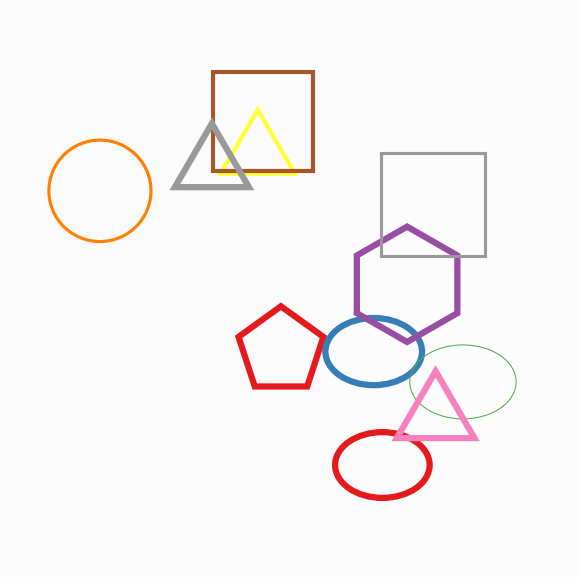[{"shape": "oval", "thickness": 3, "radius": 0.41, "center": [0.658, 0.194]}, {"shape": "pentagon", "thickness": 3, "radius": 0.38, "center": [0.483, 0.392]}, {"shape": "oval", "thickness": 3, "radius": 0.42, "center": [0.643, 0.39]}, {"shape": "oval", "thickness": 0.5, "radius": 0.46, "center": [0.796, 0.338]}, {"shape": "hexagon", "thickness": 3, "radius": 0.5, "center": [0.7, 0.507]}, {"shape": "circle", "thickness": 1.5, "radius": 0.44, "center": [0.172, 0.669]}, {"shape": "triangle", "thickness": 2, "radius": 0.37, "center": [0.443, 0.735]}, {"shape": "square", "thickness": 2, "radius": 0.43, "center": [0.452, 0.788]}, {"shape": "triangle", "thickness": 3, "radius": 0.39, "center": [0.749, 0.279]}, {"shape": "triangle", "thickness": 3, "radius": 0.37, "center": [0.365, 0.712]}, {"shape": "square", "thickness": 1.5, "radius": 0.45, "center": [0.745, 0.645]}]